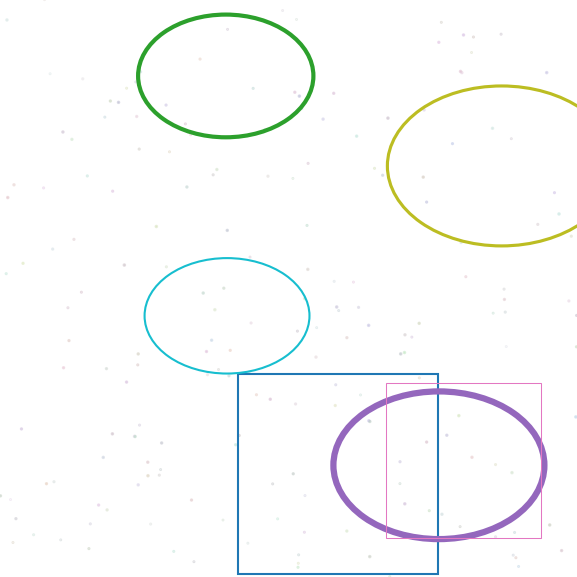[{"shape": "square", "thickness": 1, "radius": 0.87, "center": [0.585, 0.178]}, {"shape": "oval", "thickness": 2, "radius": 0.76, "center": [0.391, 0.868]}, {"shape": "oval", "thickness": 3, "radius": 0.91, "center": [0.76, 0.194]}, {"shape": "square", "thickness": 0.5, "radius": 0.67, "center": [0.803, 0.201]}, {"shape": "oval", "thickness": 1.5, "radius": 0.99, "center": [0.869, 0.712]}, {"shape": "oval", "thickness": 1, "radius": 0.71, "center": [0.393, 0.452]}]